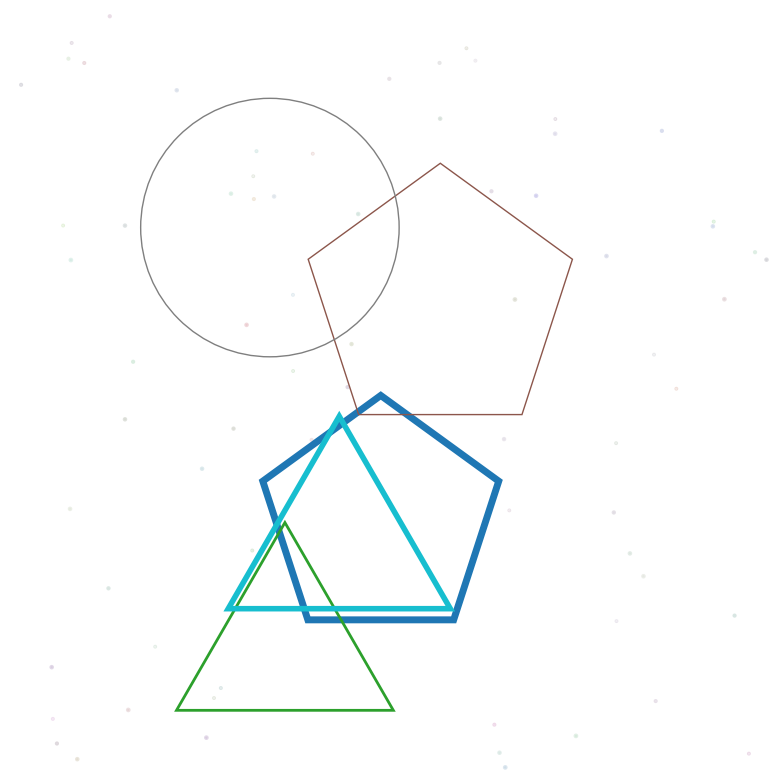[{"shape": "pentagon", "thickness": 2.5, "radius": 0.81, "center": [0.494, 0.325]}, {"shape": "triangle", "thickness": 1, "radius": 0.81, "center": [0.37, 0.159]}, {"shape": "pentagon", "thickness": 0.5, "radius": 0.9, "center": [0.572, 0.608]}, {"shape": "circle", "thickness": 0.5, "radius": 0.84, "center": [0.351, 0.704]}, {"shape": "triangle", "thickness": 2, "radius": 0.83, "center": [0.441, 0.293]}]